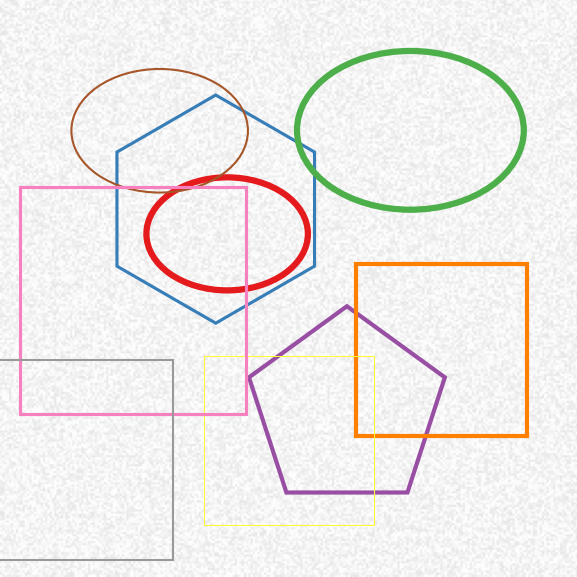[{"shape": "oval", "thickness": 3, "radius": 0.7, "center": [0.393, 0.594]}, {"shape": "hexagon", "thickness": 1.5, "radius": 0.99, "center": [0.374, 0.637]}, {"shape": "oval", "thickness": 3, "radius": 0.98, "center": [0.711, 0.773]}, {"shape": "pentagon", "thickness": 2, "radius": 0.89, "center": [0.601, 0.291]}, {"shape": "square", "thickness": 2, "radius": 0.74, "center": [0.765, 0.393]}, {"shape": "square", "thickness": 0.5, "radius": 0.73, "center": [0.501, 0.236]}, {"shape": "oval", "thickness": 1, "radius": 0.76, "center": [0.276, 0.773]}, {"shape": "square", "thickness": 1.5, "radius": 0.98, "center": [0.23, 0.479]}, {"shape": "square", "thickness": 1, "radius": 0.87, "center": [0.127, 0.203]}]